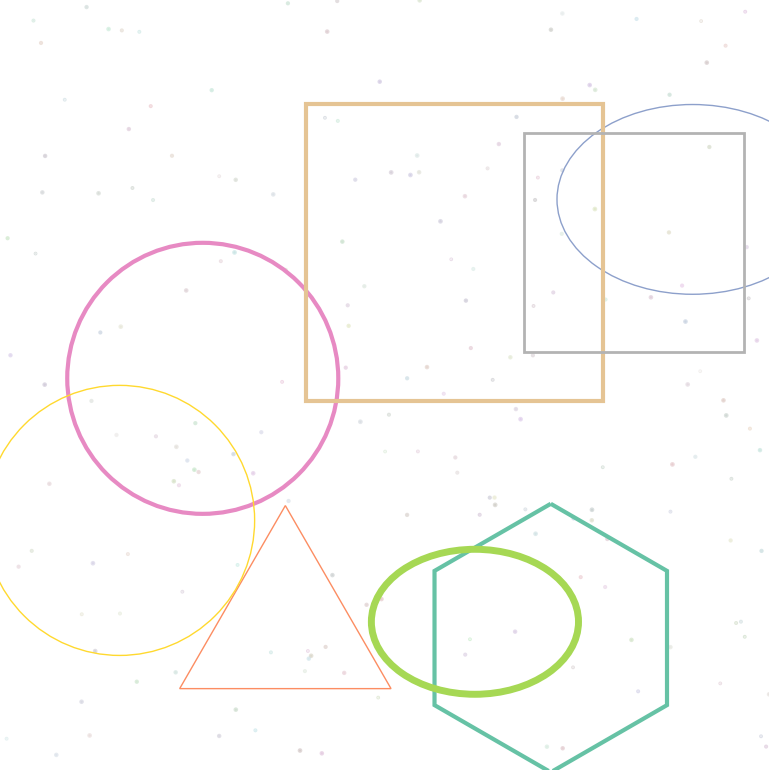[{"shape": "hexagon", "thickness": 1.5, "radius": 0.87, "center": [0.715, 0.171]}, {"shape": "triangle", "thickness": 0.5, "radius": 0.79, "center": [0.371, 0.185]}, {"shape": "oval", "thickness": 0.5, "radius": 0.88, "center": [0.899, 0.741]}, {"shape": "circle", "thickness": 1.5, "radius": 0.88, "center": [0.263, 0.509]}, {"shape": "oval", "thickness": 2.5, "radius": 0.67, "center": [0.617, 0.192]}, {"shape": "circle", "thickness": 0.5, "radius": 0.88, "center": [0.155, 0.324]}, {"shape": "square", "thickness": 1.5, "radius": 0.96, "center": [0.591, 0.673]}, {"shape": "square", "thickness": 1, "radius": 0.71, "center": [0.823, 0.685]}]